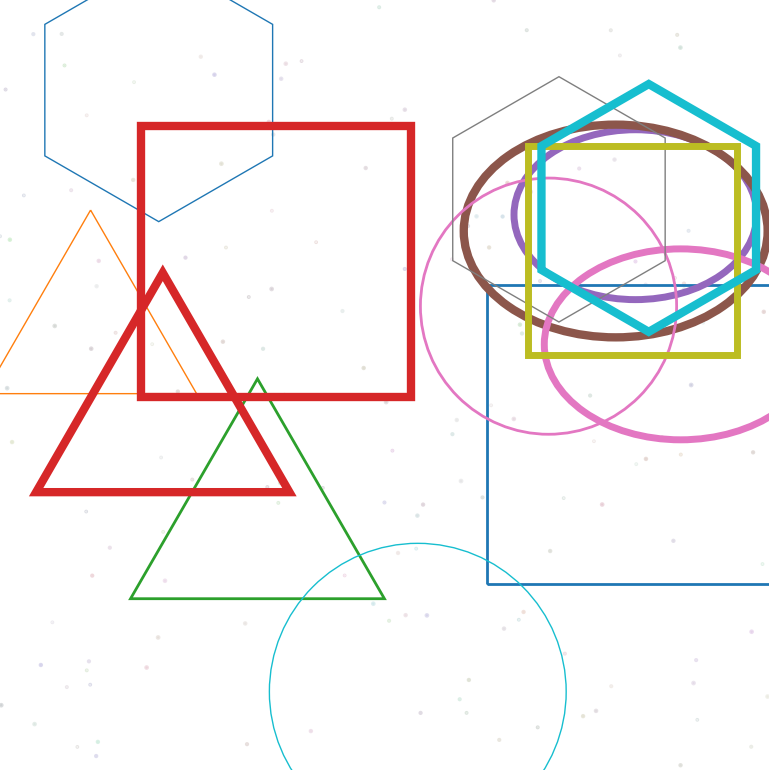[{"shape": "hexagon", "thickness": 0.5, "radius": 0.85, "center": [0.206, 0.883]}, {"shape": "square", "thickness": 1, "radius": 0.97, "center": [0.827, 0.436]}, {"shape": "triangle", "thickness": 0.5, "radius": 0.79, "center": [0.118, 0.568]}, {"shape": "triangle", "thickness": 1, "radius": 0.95, "center": [0.334, 0.318]}, {"shape": "square", "thickness": 3, "radius": 0.88, "center": [0.359, 0.66]}, {"shape": "triangle", "thickness": 3, "radius": 0.95, "center": [0.211, 0.456]}, {"shape": "oval", "thickness": 2.5, "radius": 0.79, "center": [0.825, 0.721]}, {"shape": "oval", "thickness": 3, "radius": 0.99, "center": [0.8, 0.7]}, {"shape": "oval", "thickness": 2.5, "radius": 0.89, "center": [0.884, 0.553]}, {"shape": "circle", "thickness": 1, "radius": 0.83, "center": [0.712, 0.602]}, {"shape": "hexagon", "thickness": 0.5, "radius": 0.8, "center": [0.726, 0.741]}, {"shape": "square", "thickness": 2.5, "radius": 0.68, "center": [0.821, 0.674]}, {"shape": "hexagon", "thickness": 3, "radius": 0.8, "center": [0.843, 0.73]}, {"shape": "circle", "thickness": 0.5, "radius": 0.96, "center": [0.543, 0.102]}]